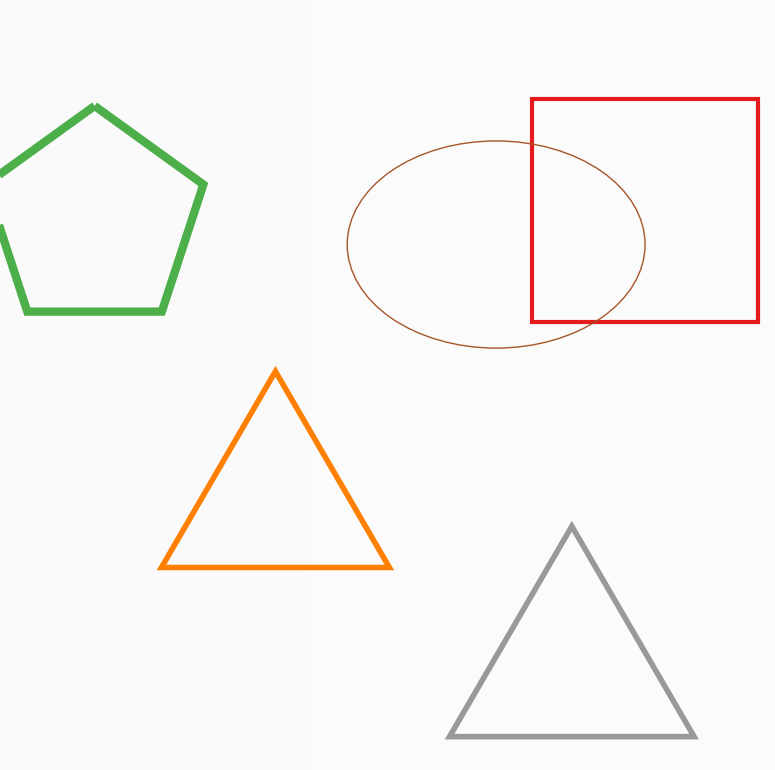[{"shape": "square", "thickness": 1.5, "radius": 0.73, "center": [0.832, 0.727]}, {"shape": "pentagon", "thickness": 3, "radius": 0.74, "center": [0.122, 0.715]}, {"shape": "triangle", "thickness": 2, "radius": 0.85, "center": [0.355, 0.348]}, {"shape": "oval", "thickness": 0.5, "radius": 0.96, "center": [0.64, 0.682]}, {"shape": "triangle", "thickness": 2, "radius": 0.91, "center": [0.738, 0.134]}]